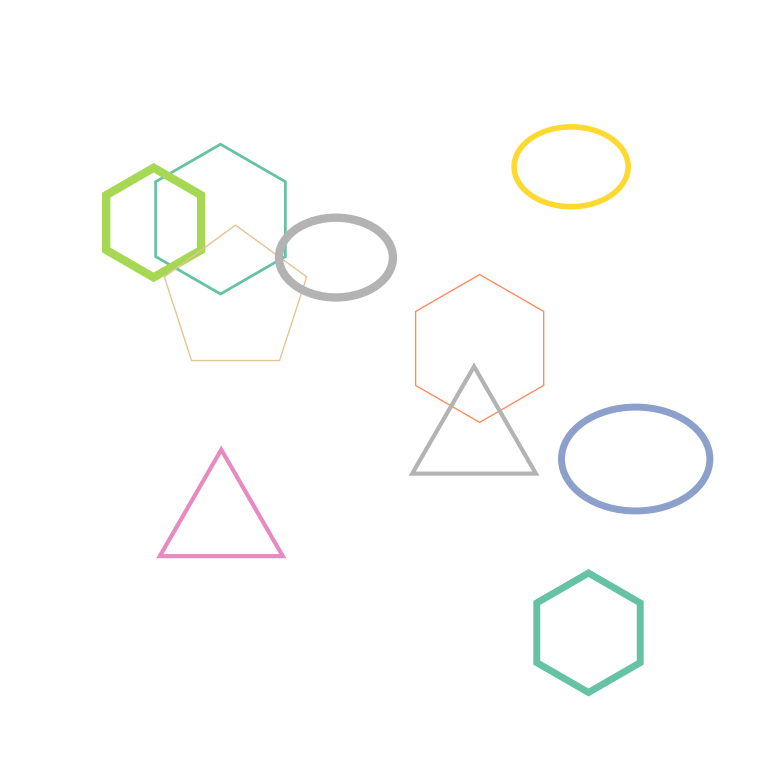[{"shape": "hexagon", "thickness": 1, "radius": 0.49, "center": [0.286, 0.715]}, {"shape": "hexagon", "thickness": 2.5, "radius": 0.39, "center": [0.764, 0.178]}, {"shape": "hexagon", "thickness": 0.5, "radius": 0.48, "center": [0.623, 0.547]}, {"shape": "oval", "thickness": 2.5, "radius": 0.48, "center": [0.826, 0.404]}, {"shape": "triangle", "thickness": 1.5, "radius": 0.46, "center": [0.287, 0.324]}, {"shape": "hexagon", "thickness": 3, "radius": 0.36, "center": [0.2, 0.711]}, {"shape": "oval", "thickness": 2, "radius": 0.37, "center": [0.742, 0.783]}, {"shape": "pentagon", "thickness": 0.5, "radius": 0.49, "center": [0.306, 0.61]}, {"shape": "oval", "thickness": 3, "radius": 0.37, "center": [0.436, 0.665]}, {"shape": "triangle", "thickness": 1.5, "radius": 0.46, "center": [0.616, 0.431]}]